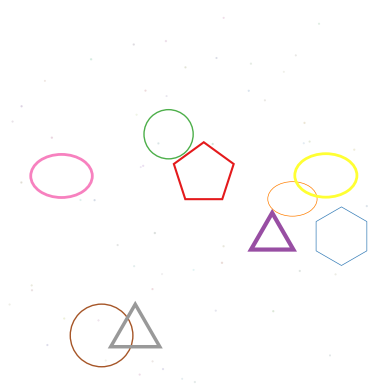[{"shape": "pentagon", "thickness": 1.5, "radius": 0.41, "center": [0.529, 0.549]}, {"shape": "hexagon", "thickness": 0.5, "radius": 0.38, "center": [0.887, 0.386]}, {"shape": "circle", "thickness": 1, "radius": 0.32, "center": [0.438, 0.651]}, {"shape": "triangle", "thickness": 3, "radius": 0.32, "center": [0.707, 0.384]}, {"shape": "oval", "thickness": 0.5, "radius": 0.32, "center": [0.76, 0.483]}, {"shape": "oval", "thickness": 2, "radius": 0.4, "center": [0.846, 0.544]}, {"shape": "circle", "thickness": 1, "radius": 0.41, "center": [0.264, 0.129]}, {"shape": "oval", "thickness": 2, "radius": 0.4, "center": [0.16, 0.543]}, {"shape": "triangle", "thickness": 2.5, "radius": 0.37, "center": [0.351, 0.136]}]